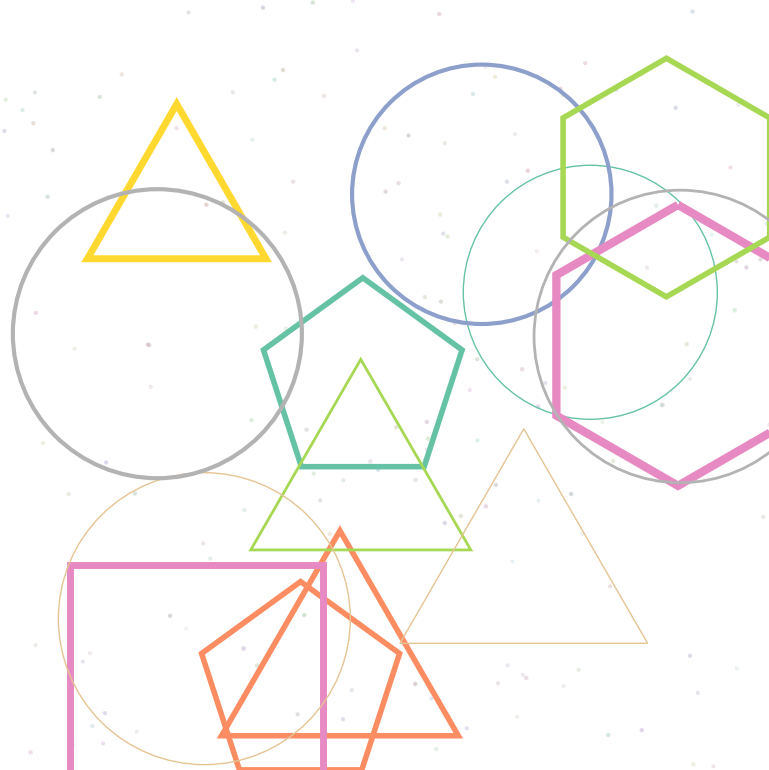[{"shape": "circle", "thickness": 0.5, "radius": 0.82, "center": [0.767, 0.62]}, {"shape": "pentagon", "thickness": 2, "radius": 0.68, "center": [0.471, 0.504]}, {"shape": "triangle", "thickness": 2, "radius": 0.89, "center": [0.441, 0.133]}, {"shape": "pentagon", "thickness": 2, "radius": 0.68, "center": [0.39, 0.11]}, {"shape": "circle", "thickness": 1.5, "radius": 0.84, "center": [0.626, 0.748]}, {"shape": "square", "thickness": 2.5, "radius": 0.82, "center": [0.255, 0.102]}, {"shape": "hexagon", "thickness": 3, "radius": 0.91, "center": [0.881, 0.552]}, {"shape": "triangle", "thickness": 1, "radius": 0.83, "center": [0.469, 0.368]}, {"shape": "hexagon", "thickness": 2, "radius": 0.77, "center": [0.865, 0.769]}, {"shape": "triangle", "thickness": 2.5, "radius": 0.67, "center": [0.229, 0.731]}, {"shape": "circle", "thickness": 0.5, "radius": 0.95, "center": [0.265, 0.197]}, {"shape": "triangle", "thickness": 0.5, "radius": 0.93, "center": [0.68, 0.257]}, {"shape": "circle", "thickness": 1.5, "radius": 0.94, "center": [0.204, 0.567]}, {"shape": "circle", "thickness": 1, "radius": 0.95, "center": [0.884, 0.563]}]